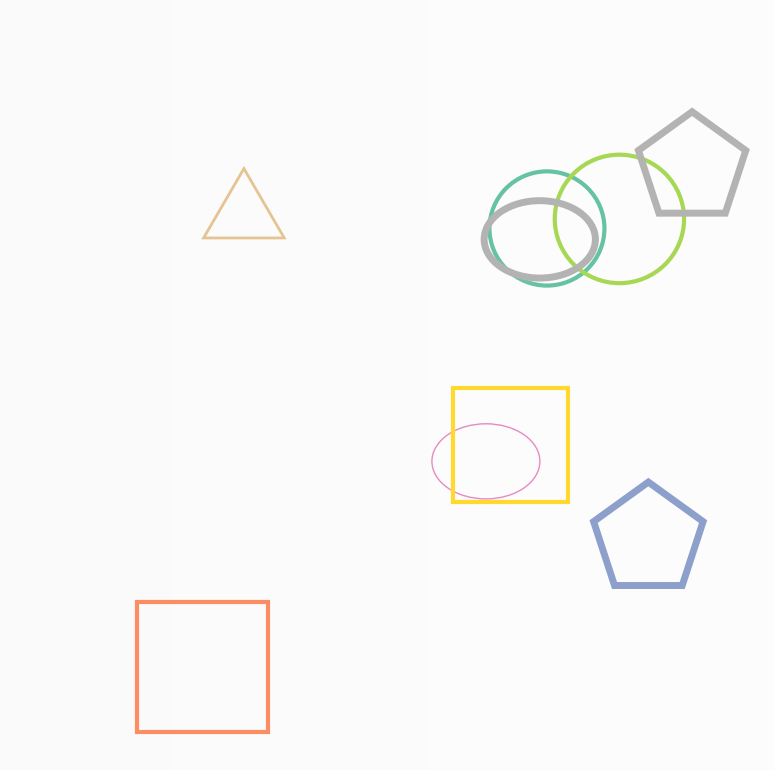[{"shape": "circle", "thickness": 1.5, "radius": 0.37, "center": [0.706, 0.703]}, {"shape": "square", "thickness": 1.5, "radius": 0.42, "center": [0.261, 0.134]}, {"shape": "pentagon", "thickness": 2.5, "radius": 0.37, "center": [0.837, 0.3]}, {"shape": "oval", "thickness": 0.5, "radius": 0.35, "center": [0.627, 0.401]}, {"shape": "circle", "thickness": 1.5, "radius": 0.42, "center": [0.799, 0.716]}, {"shape": "square", "thickness": 1.5, "radius": 0.37, "center": [0.658, 0.422]}, {"shape": "triangle", "thickness": 1, "radius": 0.3, "center": [0.315, 0.721]}, {"shape": "oval", "thickness": 2.5, "radius": 0.36, "center": [0.696, 0.689]}, {"shape": "pentagon", "thickness": 2.5, "radius": 0.36, "center": [0.893, 0.782]}]